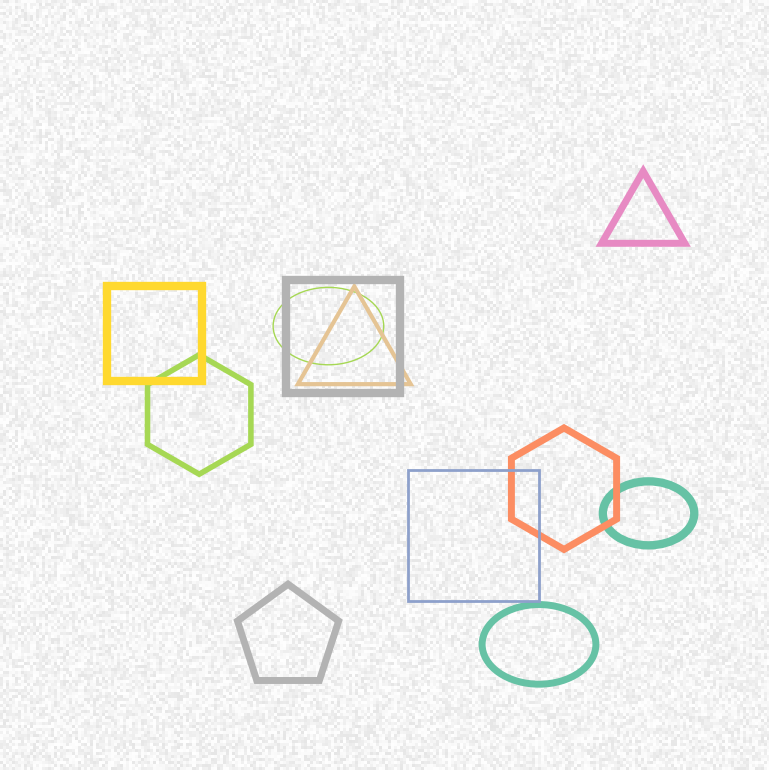[{"shape": "oval", "thickness": 3, "radius": 0.3, "center": [0.842, 0.333]}, {"shape": "oval", "thickness": 2.5, "radius": 0.37, "center": [0.7, 0.163]}, {"shape": "hexagon", "thickness": 2.5, "radius": 0.39, "center": [0.732, 0.365]}, {"shape": "square", "thickness": 1, "radius": 0.43, "center": [0.615, 0.304]}, {"shape": "triangle", "thickness": 2.5, "radius": 0.31, "center": [0.835, 0.715]}, {"shape": "oval", "thickness": 0.5, "radius": 0.36, "center": [0.427, 0.577]}, {"shape": "hexagon", "thickness": 2, "radius": 0.39, "center": [0.259, 0.462]}, {"shape": "square", "thickness": 3, "radius": 0.31, "center": [0.201, 0.567]}, {"shape": "triangle", "thickness": 1.5, "radius": 0.42, "center": [0.46, 0.543]}, {"shape": "square", "thickness": 3, "radius": 0.37, "center": [0.446, 0.563]}, {"shape": "pentagon", "thickness": 2.5, "radius": 0.35, "center": [0.374, 0.172]}]